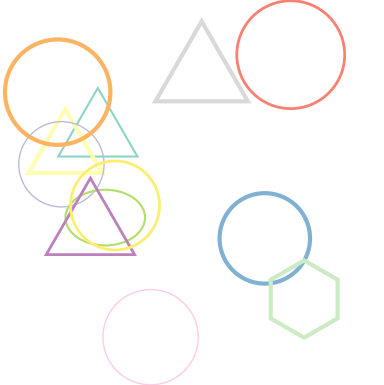[{"shape": "triangle", "thickness": 1.5, "radius": 0.59, "center": [0.254, 0.653]}, {"shape": "triangle", "thickness": 3, "radius": 0.55, "center": [0.17, 0.606]}, {"shape": "circle", "thickness": 1, "radius": 0.55, "center": [0.16, 0.573]}, {"shape": "circle", "thickness": 2, "radius": 0.7, "center": [0.755, 0.858]}, {"shape": "circle", "thickness": 3, "radius": 0.59, "center": [0.688, 0.381]}, {"shape": "circle", "thickness": 3, "radius": 0.68, "center": [0.15, 0.761]}, {"shape": "oval", "thickness": 1.5, "radius": 0.52, "center": [0.273, 0.435]}, {"shape": "circle", "thickness": 1, "radius": 0.62, "center": [0.391, 0.124]}, {"shape": "triangle", "thickness": 3, "radius": 0.69, "center": [0.524, 0.806]}, {"shape": "triangle", "thickness": 2, "radius": 0.66, "center": [0.235, 0.405]}, {"shape": "hexagon", "thickness": 3, "radius": 0.5, "center": [0.79, 0.223]}, {"shape": "circle", "thickness": 2, "radius": 0.58, "center": [0.299, 0.466]}]